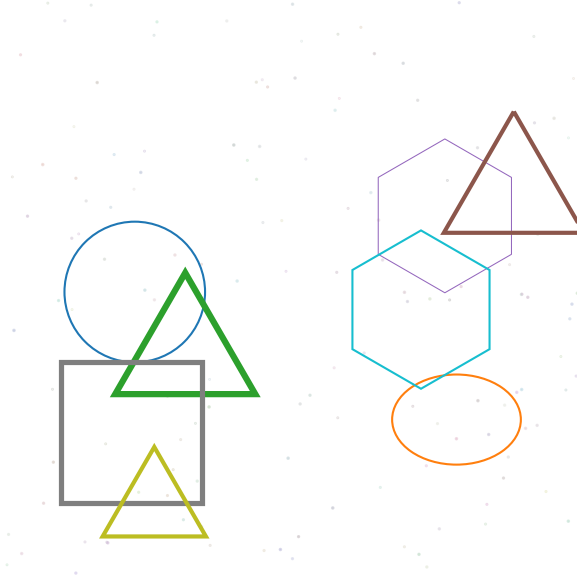[{"shape": "circle", "thickness": 1, "radius": 0.61, "center": [0.233, 0.494]}, {"shape": "oval", "thickness": 1, "radius": 0.56, "center": [0.79, 0.273]}, {"shape": "triangle", "thickness": 3, "radius": 0.7, "center": [0.321, 0.387]}, {"shape": "hexagon", "thickness": 0.5, "radius": 0.67, "center": [0.77, 0.625]}, {"shape": "triangle", "thickness": 2, "radius": 0.7, "center": [0.89, 0.666]}, {"shape": "square", "thickness": 2.5, "radius": 0.61, "center": [0.228, 0.25]}, {"shape": "triangle", "thickness": 2, "radius": 0.52, "center": [0.267, 0.122]}, {"shape": "hexagon", "thickness": 1, "radius": 0.69, "center": [0.729, 0.463]}]